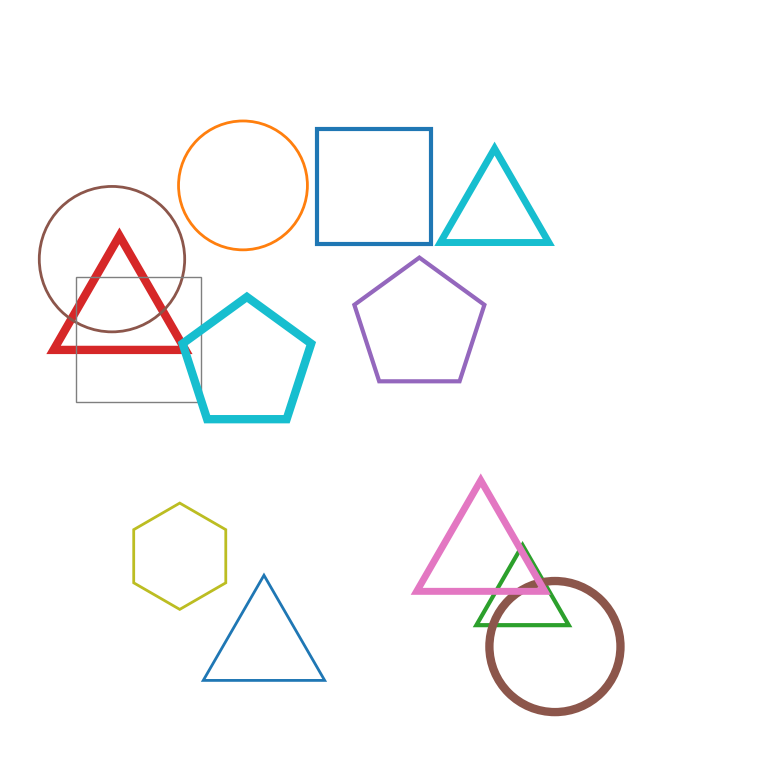[{"shape": "triangle", "thickness": 1, "radius": 0.46, "center": [0.343, 0.162]}, {"shape": "square", "thickness": 1.5, "radius": 0.37, "center": [0.486, 0.758]}, {"shape": "circle", "thickness": 1, "radius": 0.42, "center": [0.316, 0.759]}, {"shape": "triangle", "thickness": 1.5, "radius": 0.35, "center": [0.679, 0.223]}, {"shape": "triangle", "thickness": 3, "radius": 0.49, "center": [0.155, 0.595]}, {"shape": "pentagon", "thickness": 1.5, "radius": 0.44, "center": [0.545, 0.577]}, {"shape": "circle", "thickness": 1, "radius": 0.47, "center": [0.145, 0.663]}, {"shape": "circle", "thickness": 3, "radius": 0.43, "center": [0.721, 0.16]}, {"shape": "triangle", "thickness": 2.5, "radius": 0.48, "center": [0.624, 0.28]}, {"shape": "square", "thickness": 0.5, "radius": 0.41, "center": [0.18, 0.559]}, {"shape": "hexagon", "thickness": 1, "radius": 0.35, "center": [0.233, 0.278]}, {"shape": "triangle", "thickness": 2.5, "radius": 0.41, "center": [0.642, 0.726]}, {"shape": "pentagon", "thickness": 3, "radius": 0.44, "center": [0.321, 0.527]}]